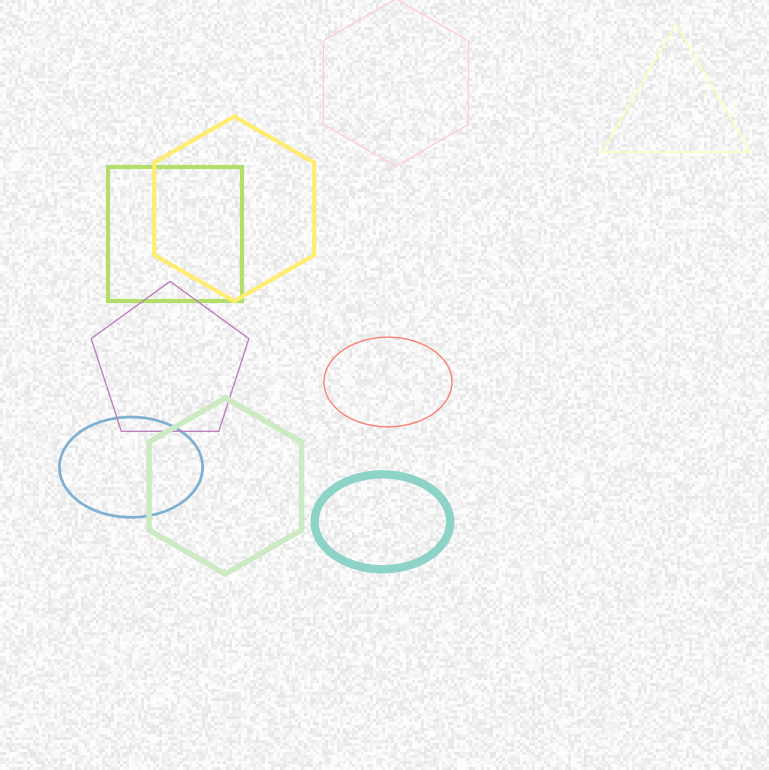[{"shape": "oval", "thickness": 3, "radius": 0.44, "center": [0.497, 0.322]}, {"shape": "triangle", "thickness": 0.5, "radius": 0.55, "center": [0.878, 0.858]}, {"shape": "oval", "thickness": 0.5, "radius": 0.42, "center": [0.504, 0.504]}, {"shape": "oval", "thickness": 1, "radius": 0.46, "center": [0.17, 0.393]}, {"shape": "square", "thickness": 1.5, "radius": 0.44, "center": [0.227, 0.696]}, {"shape": "hexagon", "thickness": 0.5, "radius": 0.54, "center": [0.514, 0.893]}, {"shape": "pentagon", "thickness": 0.5, "radius": 0.54, "center": [0.221, 0.527]}, {"shape": "hexagon", "thickness": 2, "radius": 0.57, "center": [0.293, 0.369]}, {"shape": "hexagon", "thickness": 1.5, "radius": 0.6, "center": [0.304, 0.729]}]